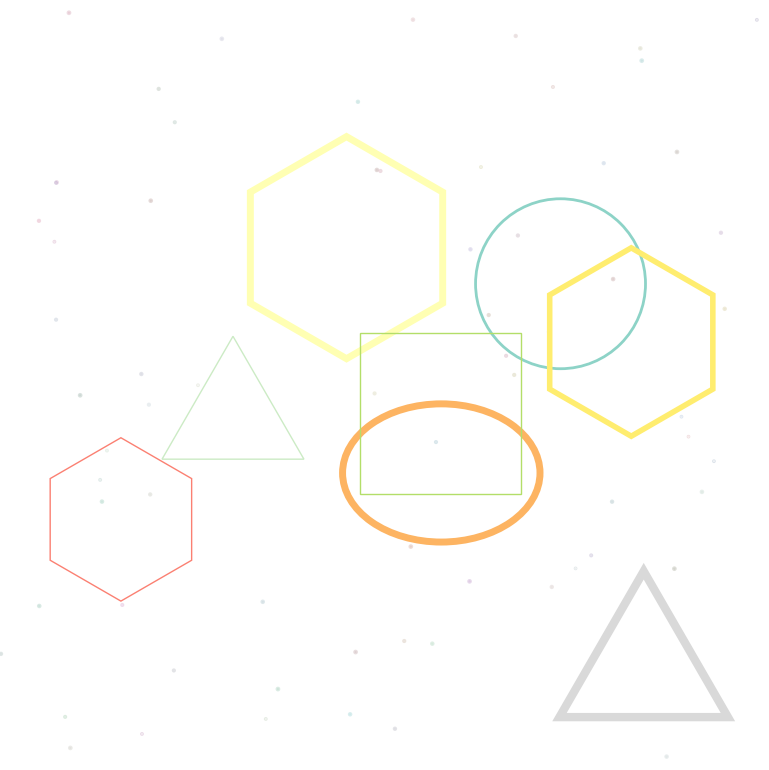[{"shape": "circle", "thickness": 1, "radius": 0.55, "center": [0.728, 0.632]}, {"shape": "hexagon", "thickness": 2.5, "radius": 0.72, "center": [0.45, 0.678]}, {"shape": "hexagon", "thickness": 0.5, "radius": 0.53, "center": [0.157, 0.325]}, {"shape": "oval", "thickness": 2.5, "radius": 0.64, "center": [0.573, 0.386]}, {"shape": "square", "thickness": 0.5, "radius": 0.52, "center": [0.572, 0.463]}, {"shape": "triangle", "thickness": 3, "radius": 0.63, "center": [0.836, 0.132]}, {"shape": "triangle", "thickness": 0.5, "radius": 0.53, "center": [0.303, 0.457]}, {"shape": "hexagon", "thickness": 2, "radius": 0.61, "center": [0.82, 0.556]}]